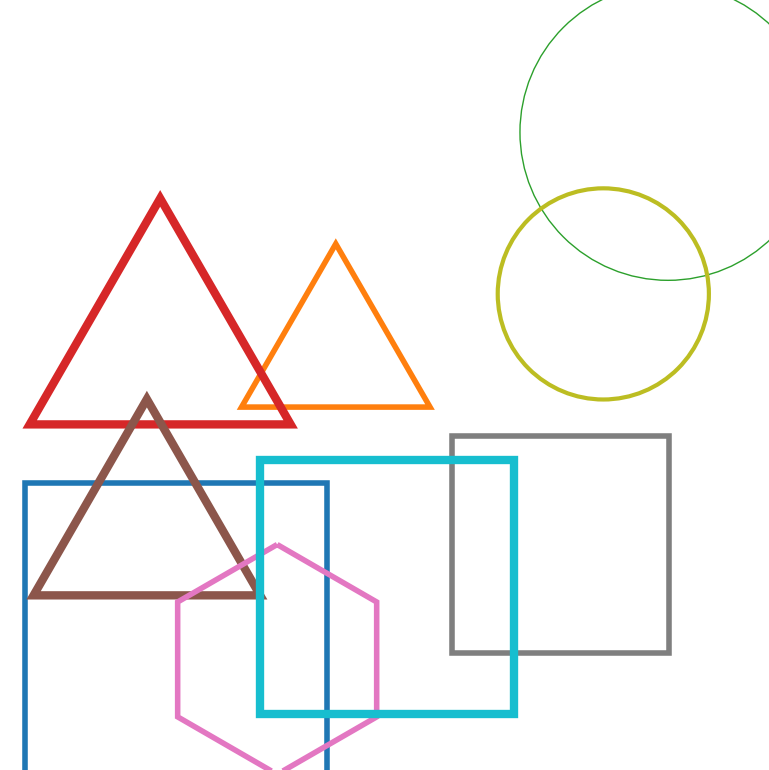[{"shape": "square", "thickness": 2, "radius": 0.98, "center": [0.229, 0.177]}, {"shape": "triangle", "thickness": 2, "radius": 0.71, "center": [0.436, 0.542]}, {"shape": "circle", "thickness": 0.5, "radius": 0.96, "center": [0.868, 0.828]}, {"shape": "triangle", "thickness": 3, "radius": 0.98, "center": [0.208, 0.547]}, {"shape": "triangle", "thickness": 3, "radius": 0.85, "center": [0.191, 0.312]}, {"shape": "hexagon", "thickness": 2, "radius": 0.75, "center": [0.36, 0.144]}, {"shape": "square", "thickness": 2, "radius": 0.7, "center": [0.728, 0.292]}, {"shape": "circle", "thickness": 1.5, "radius": 0.69, "center": [0.784, 0.618]}, {"shape": "square", "thickness": 3, "radius": 0.82, "center": [0.503, 0.238]}]